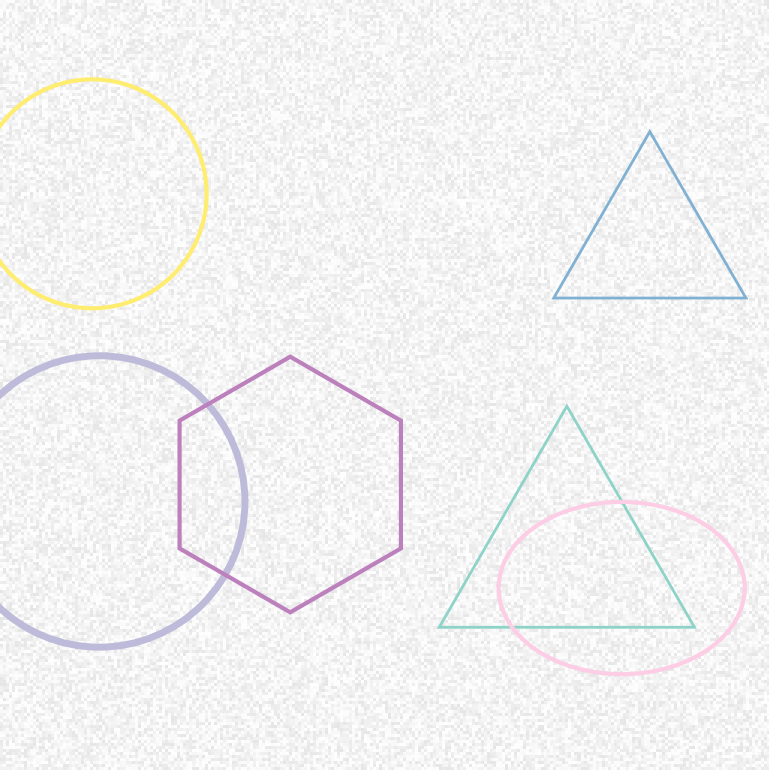[{"shape": "triangle", "thickness": 1, "radius": 0.96, "center": [0.736, 0.281]}, {"shape": "circle", "thickness": 2.5, "radius": 0.95, "center": [0.129, 0.349]}, {"shape": "triangle", "thickness": 1, "radius": 0.72, "center": [0.844, 0.685]}, {"shape": "oval", "thickness": 1.5, "radius": 0.8, "center": [0.807, 0.236]}, {"shape": "hexagon", "thickness": 1.5, "radius": 0.83, "center": [0.377, 0.371]}, {"shape": "circle", "thickness": 1.5, "radius": 0.74, "center": [0.12, 0.748]}]